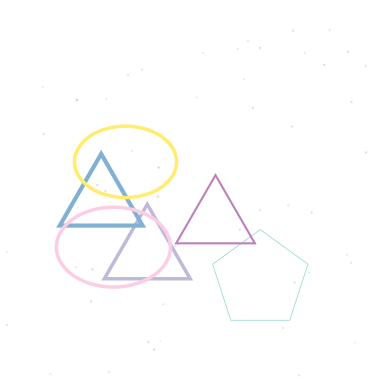[{"shape": "pentagon", "thickness": 0.5, "radius": 0.65, "center": [0.676, 0.273]}, {"shape": "triangle", "thickness": 2.5, "radius": 0.64, "center": [0.382, 0.34]}, {"shape": "triangle", "thickness": 3, "radius": 0.62, "center": [0.263, 0.476]}, {"shape": "oval", "thickness": 2.5, "radius": 0.74, "center": [0.295, 0.358]}, {"shape": "triangle", "thickness": 1.5, "radius": 0.59, "center": [0.56, 0.427]}, {"shape": "oval", "thickness": 2.5, "radius": 0.66, "center": [0.326, 0.58]}]